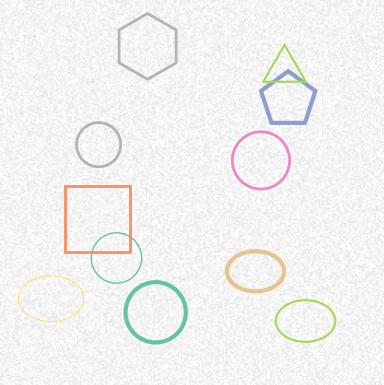[{"shape": "circle", "thickness": 3, "radius": 0.39, "center": [0.404, 0.189]}, {"shape": "circle", "thickness": 1, "radius": 0.33, "center": [0.302, 0.33]}, {"shape": "square", "thickness": 2, "radius": 0.42, "center": [0.253, 0.431]}, {"shape": "pentagon", "thickness": 3, "radius": 0.37, "center": [0.749, 0.741]}, {"shape": "circle", "thickness": 2, "radius": 0.37, "center": [0.678, 0.583]}, {"shape": "triangle", "thickness": 1.5, "radius": 0.32, "center": [0.739, 0.82]}, {"shape": "oval", "thickness": 1.5, "radius": 0.39, "center": [0.794, 0.166]}, {"shape": "oval", "thickness": 0.5, "radius": 0.42, "center": [0.132, 0.224]}, {"shape": "oval", "thickness": 3, "radius": 0.37, "center": [0.664, 0.295]}, {"shape": "circle", "thickness": 2, "radius": 0.29, "center": [0.256, 0.624]}, {"shape": "hexagon", "thickness": 2, "radius": 0.43, "center": [0.383, 0.879]}]